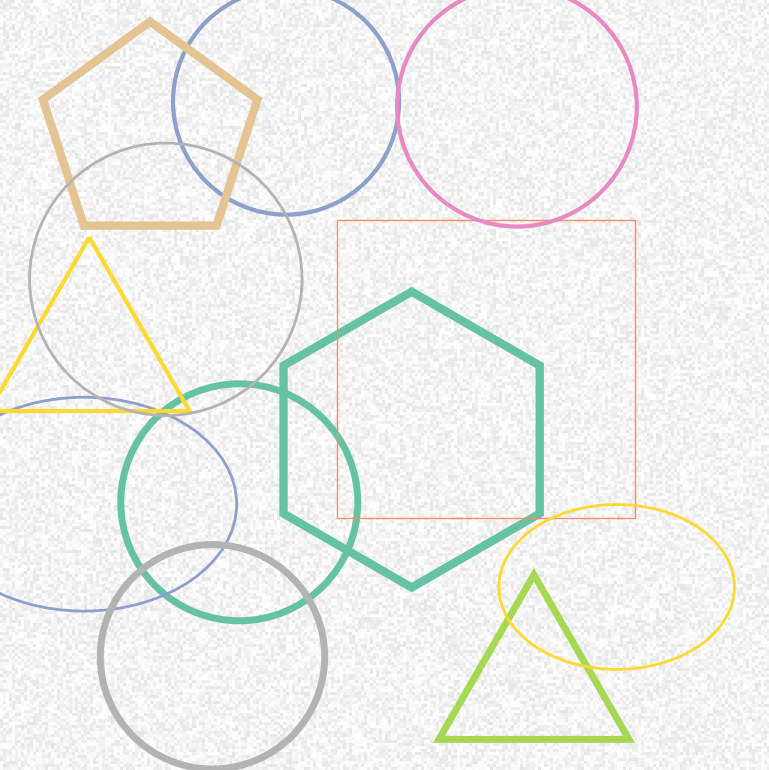[{"shape": "hexagon", "thickness": 3, "radius": 0.96, "center": [0.535, 0.429]}, {"shape": "circle", "thickness": 2.5, "radius": 0.77, "center": [0.311, 0.348]}, {"shape": "square", "thickness": 0.5, "radius": 0.97, "center": [0.632, 0.521]}, {"shape": "circle", "thickness": 1.5, "radius": 0.73, "center": [0.371, 0.868]}, {"shape": "oval", "thickness": 1, "radius": 0.99, "center": [0.109, 0.345]}, {"shape": "circle", "thickness": 1.5, "radius": 0.78, "center": [0.671, 0.862]}, {"shape": "triangle", "thickness": 2.5, "radius": 0.71, "center": [0.693, 0.111]}, {"shape": "oval", "thickness": 1, "radius": 0.76, "center": [0.801, 0.238]}, {"shape": "triangle", "thickness": 1.5, "radius": 0.75, "center": [0.116, 0.541]}, {"shape": "pentagon", "thickness": 3, "radius": 0.73, "center": [0.195, 0.825]}, {"shape": "circle", "thickness": 1, "radius": 0.88, "center": [0.215, 0.637]}, {"shape": "circle", "thickness": 2.5, "radius": 0.73, "center": [0.276, 0.147]}]